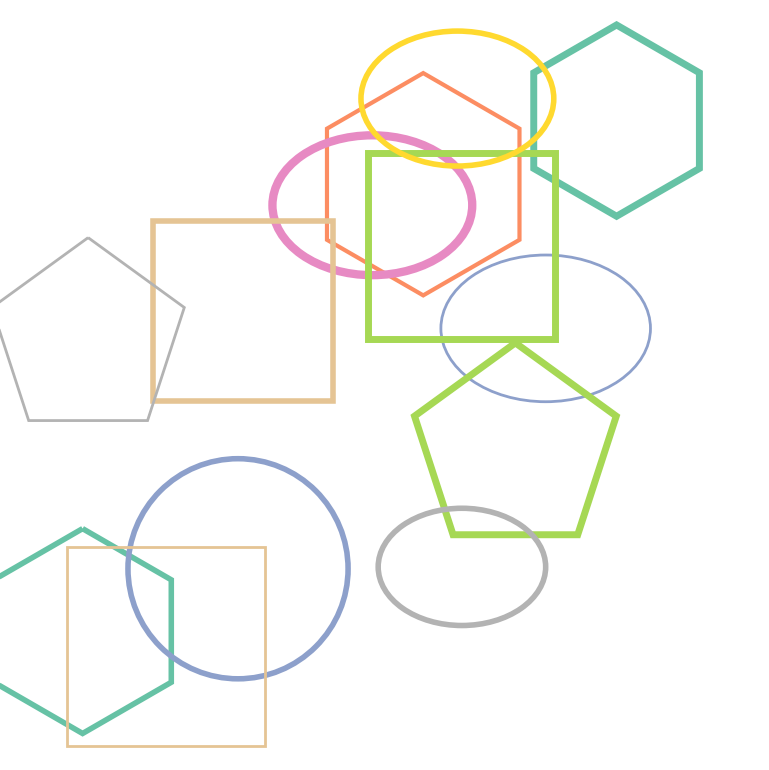[{"shape": "hexagon", "thickness": 2.5, "radius": 0.62, "center": [0.801, 0.843]}, {"shape": "hexagon", "thickness": 2, "radius": 0.67, "center": [0.107, 0.18]}, {"shape": "hexagon", "thickness": 1.5, "radius": 0.72, "center": [0.55, 0.761]}, {"shape": "circle", "thickness": 2, "radius": 0.71, "center": [0.309, 0.261]}, {"shape": "oval", "thickness": 1, "radius": 0.68, "center": [0.709, 0.574]}, {"shape": "oval", "thickness": 3, "radius": 0.65, "center": [0.484, 0.733]}, {"shape": "square", "thickness": 2.5, "radius": 0.6, "center": [0.599, 0.68]}, {"shape": "pentagon", "thickness": 2.5, "radius": 0.69, "center": [0.669, 0.417]}, {"shape": "oval", "thickness": 2, "radius": 0.63, "center": [0.594, 0.872]}, {"shape": "square", "thickness": 1, "radius": 0.64, "center": [0.216, 0.16]}, {"shape": "square", "thickness": 2, "radius": 0.58, "center": [0.315, 0.596]}, {"shape": "pentagon", "thickness": 1, "radius": 0.66, "center": [0.114, 0.56]}, {"shape": "oval", "thickness": 2, "radius": 0.54, "center": [0.6, 0.264]}]